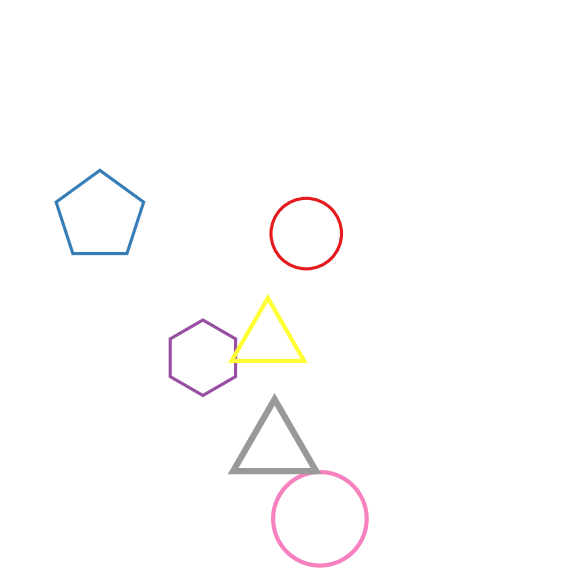[{"shape": "circle", "thickness": 1.5, "radius": 0.31, "center": [0.53, 0.595]}, {"shape": "pentagon", "thickness": 1.5, "radius": 0.4, "center": [0.173, 0.625]}, {"shape": "hexagon", "thickness": 1.5, "radius": 0.33, "center": [0.351, 0.38]}, {"shape": "triangle", "thickness": 2, "radius": 0.36, "center": [0.464, 0.41]}, {"shape": "circle", "thickness": 2, "radius": 0.41, "center": [0.554, 0.101]}, {"shape": "triangle", "thickness": 3, "radius": 0.41, "center": [0.475, 0.225]}]